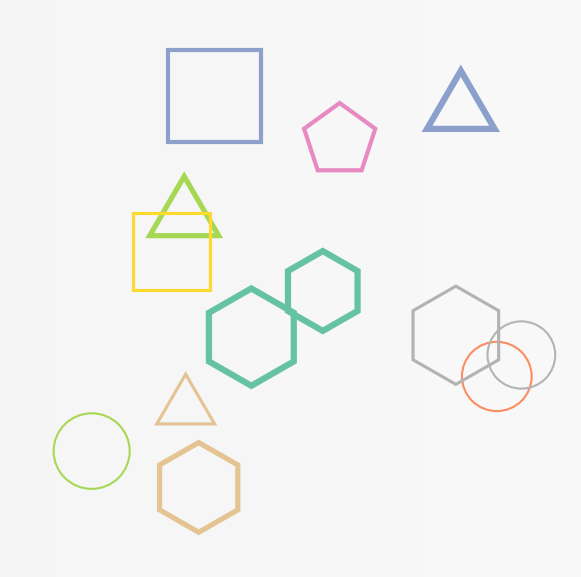[{"shape": "hexagon", "thickness": 3, "radius": 0.42, "center": [0.432, 0.415]}, {"shape": "hexagon", "thickness": 3, "radius": 0.35, "center": [0.555, 0.495]}, {"shape": "circle", "thickness": 1, "radius": 0.3, "center": [0.855, 0.347]}, {"shape": "square", "thickness": 2, "radius": 0.4, "center": [0.37, 0.833]}, {"shape": "triangle", "thickness": 3, "radius": 0.34, "center": [0.793, 0.809]}, {"shape": "pentagon", "thickness": 2, "radius": 0.32, "center": [0.584, 0.756]}, {"shape": "triangle", "thickness": 2.5, "radius": 0.34, "center": [0.317, 0.625]}, {"shape": "circle", "thickness": 1, "radius": 0.33, "center": [0.158, 0.218]}, {"shape": "square", "thickness": 1.5, "radius": 0.33, "center": [0.296, 0.564]}, {"shape": "triangle", "thickness": 1.5, "radius": 0.29, "center": [0.319, 0.294]}, {"shape": "hexagon", "thickness": 2.5, "radius": 0.39, "center": [0.342, 0.155]}, {"shape": "hexagon", "thickness": 1.5, "radius": 0.43, "center": [0.784, 0.419]}, {"shape": "circle", "thickness": 1, "radius": 0.29, "center": [0.897, 0.384]}]